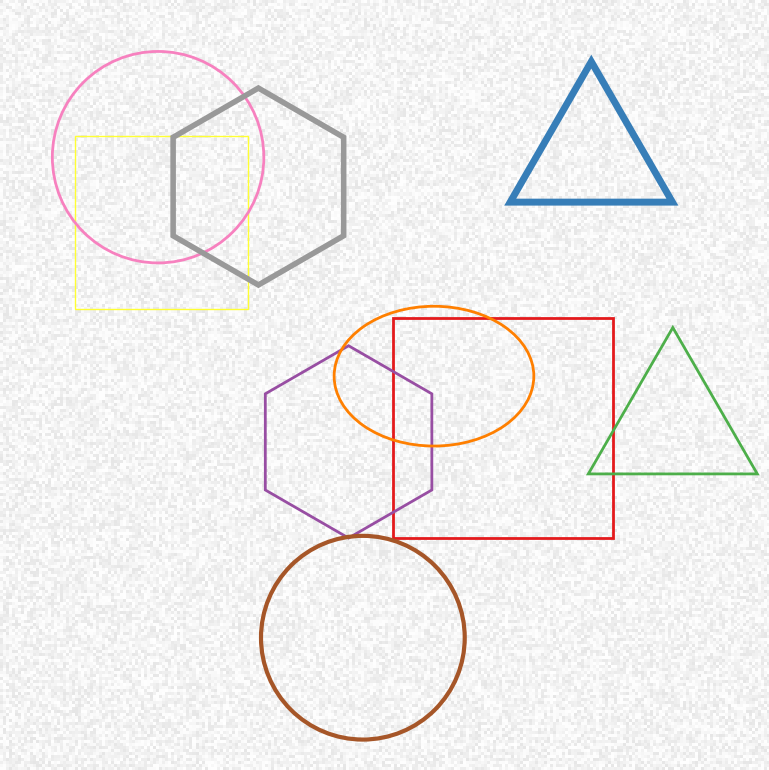[{"shape": "square", "thickness": 1, "radius": 0.71, "center": [0.653, 0.444]}, {"shape": "triangle", "thickness": 2.5, "radius": 0.61, "center": [0.768, 0.798]}, {"shape": "triangle", "thickness": 1, "radius": 0.63, "center": [0.874, 0.448]}, {"shape": "hexagon", "thickness": 1, "radius": 0.62, "center": [0.453, 0.426]}, {"shape": "oval", "thickness": 1, "radius": 0.65, "center": [0.564, 0.511]}, {"shape": "square", "thickness": 0.5, "radius": 0.56, "center": [0.21, 0.711]}, {"shape": "circle", "thickness": 1.5, "radius": 0.66, "center": [0.471, 0.172]}, {"shape": "circle", "thickness": 1, "radius": 0.69, "center": [0.205, 0.796]}, {"shape": "hexagon", "thickness": 2, "radius": 0.64, "center": [0.336, 0.758]}]